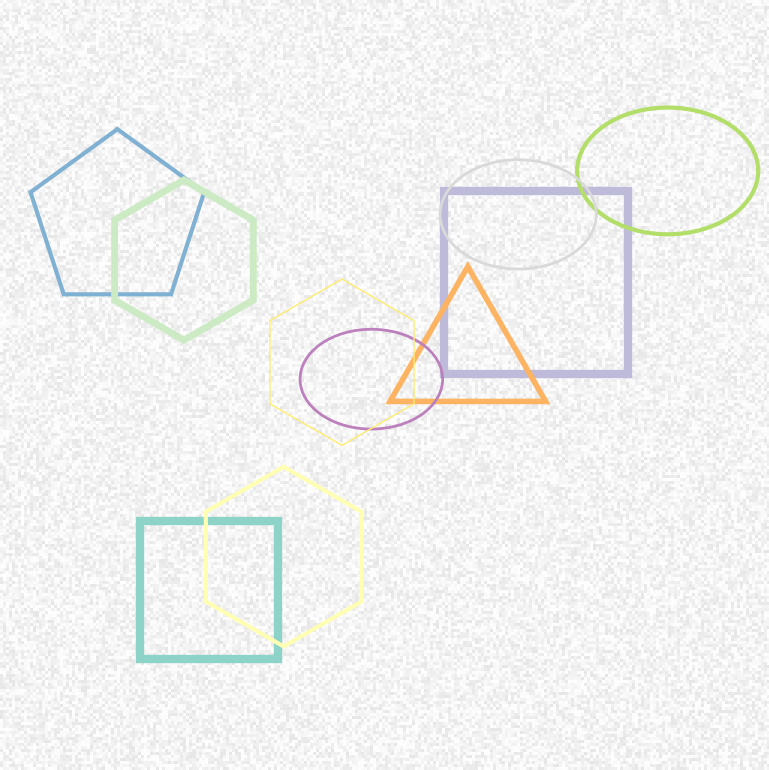[{"shape": "square", "thickness": 3, "radius": 0.45, "center": [0.271, 0.234]}, {"shape": "hexagon", "thickness": 1.5, "radius": 0.58, "center": [0.368, 0.277]}, {"shape": "square", "thickness": 3, "radius": 0.59, "center": [0.696, 0.633]}, {"shape": "pentagon", "thickness": 1.5, "radius": 0.59, "center": [0.152, 0.714]}, {"shape": "triangle", "thickness": 2, "radius": 0.58, "center": [0.608, 0.537]}, {"shape": "oval", "thickness": 1.5, "radius": 0.59, "center": [0.867, 0.778]}, {"shape": "oval", "thickness": 1, "radius": 0.51, "center": [0.673, 0.722]}, {"shape": "oval", "thickness": 1, "radius": 0.46, "center": [0.482, 0.508]}, {"shape": "hexagon", "thickness": 2.5, "radius": 0.52, "center": [0.239, 0.662]}, {"shape": "hexagon", "thickness": 0.5, "radius": 0.54, "center": [0.444, 0.53]}]